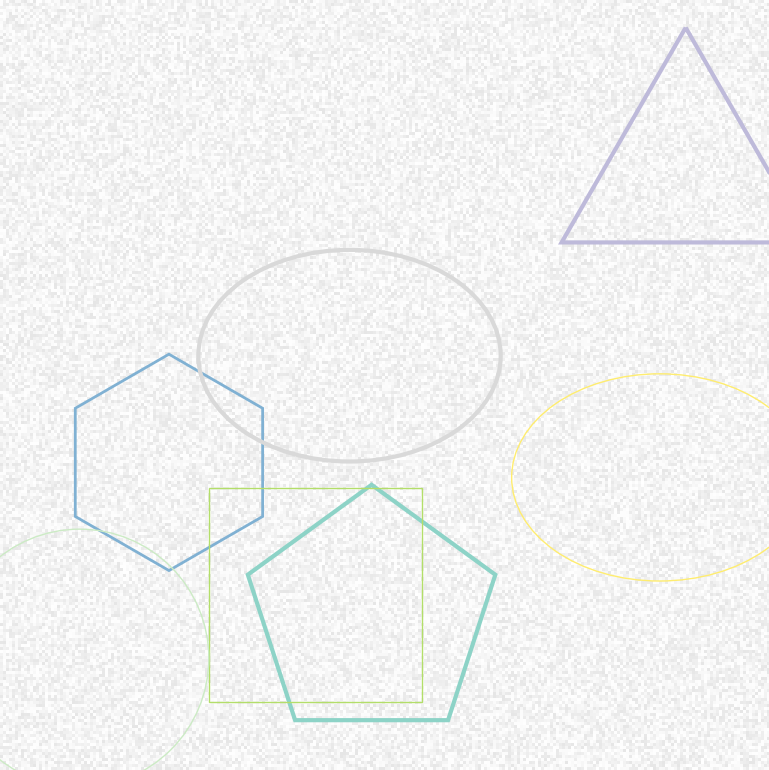[{"shape": "pentagon", "thickness": 1.5, "radius": 0.84, "center": [0.483, 0.201]}, {"shape": "triangle", "thickness": 1.5, "radius": 0.93, "center": [0.89, 0.778]}, {"shape": "hexagon", "thickness": 1, "radius": 0.7, "center": [0.219, 0.4]}, {"shape": "square", "thickness": 0.5, "radius": 0.69, "center": [0.41, 0.227]}, {"shape": "oval", "thickness": 1.5, "radius": 0.98, "center": [0.454, 0.538]}, {"shape": "circle", "thickness": 0.5, "radius": 0.84, "center": [0.103, 0.145]}, {"shape": "oval", "thickness": 0.5, "radius": 0.96, "center": [0.857, 0.38]}]